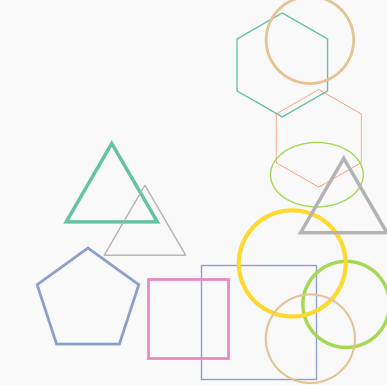[{"shape": "triangle", "thickness": 2.5, "radius": 0.68, "center": [0.288, 0.492]}, {"shape": "hexagon", "thickness": 1, "radius": 0.67, "center": [0.728, 0.831]}, {"shape": "hexagon", "thickness": 0.5, "radius": 0.63, "center": [0.822, 0.641]}, {"shape": "pentagon", "thickness": 2, "radius": 0.69, "center": [0.227, 0.218]}, {"shape": "square", "thickness": 1, "radius": 0.74, "center": [0.668, 0.163]}, {"shape": "square", "thickness": 2, "radius": 0.52, "center": [0.486, 0.173]}, {"shape": "oval", "thickness": 1, "radius": 0.6, "center": [0.818, 0.546]}, {"shape": "circle", "thickness": 2.5, "radius": 0.56, "center": [0.893, 0.209]}, {"shape": "circle", "thickness": 3, "radius": 0.69, "center": [0.754, 0.316]}, {"shape": "circle", "thickness": 2, "radius": 0.56, "center": [0.8, 0.896]}, {"shape": "circle", "thickness": 1.5, "radius": 0.58, "center": [0.801, 0.12]}, {"shape": "triangle", "thickness": 1, "radius": 0.61, "center": [0.374, 0.398]}, {"shape": "triangle", "thickness": 2.5, "radius": 0.64, "center": [0.887, 0.46]}]